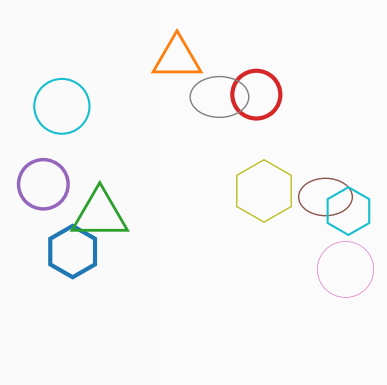[{"shape": "hexagon", "thickness": 3, "radius": 0.33, "center": [0.187, 0.347]}, {"shape": "triangle", "thickness": 2, "radius": 0.36, "center": [0.457, 0.849]}, {"shape": "triangle", "thickness": 2, "radius": 0.41, "center": [0.257, 0.443]}, {"shape": "circle", "thickness": 3, "radius": 0.31, "center": [0.662, 0.754]}, {"shape": "circle", "thickness": 2.5, "radius": 0.32, "center": [0.112, 0.521]}, {"shape": "oval", "thickness": 1, "radius": 0.35, "center": [0.84, 0.488]}, {"shape": "circle", "thickness": 0.5, "radius": 0.36, "center": [0.892, 0.3]}, {"shape": "oval", "thickness": 1, "radius": 0.38, "center": [0.566, 0.748]}, {"shape": "hexagon", "thickness": 1, "radius": 0.41, "center": [0.681, 0.504]}, {"shape": "hexagon", "thickness": 1.5, "radius": 0.31, "center": [0.899, 0.452]}, {"shape": "circle", "thickness": 1.5, "radius": 0.36, "center": [0.16, 0.724]}]